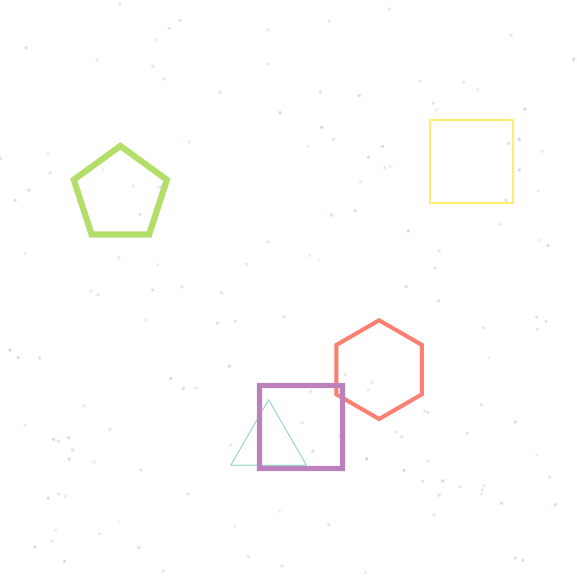[{"shape": "triangle", "thickness": 0.5, "radius": 0.38, "center": [0.465, 0.231]}, {"shape": "hexagon", "thickness": 2, "radius": 0.43, "center": [0.656, 0.359]}, {"shape": "pentagon", "thickness": 3, "radius": 0.42, "center": [0.208, 0.662]}, {"shape": "square", "thickness": 2.5, "radius": 0.36, "center": [0.52, 0.261]}, {"shape": "square", "thickness": 1, "radius": 0.36, "center": [0.816, 0.719]}]